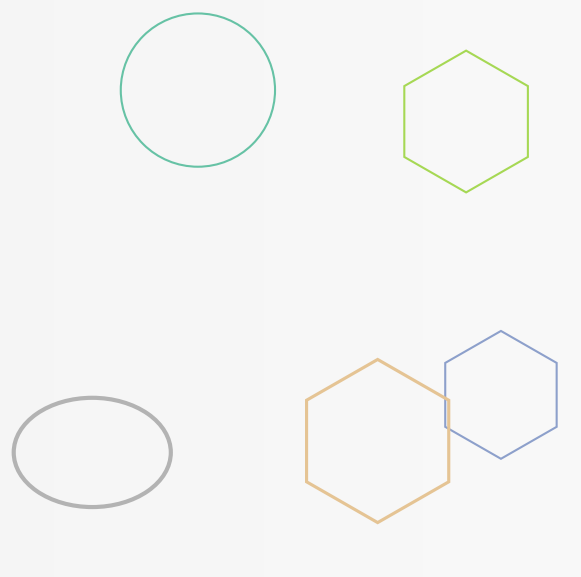[{"shape": "circle", "thickness": 1, "radius": 0.66, "center": [0.34, 0.843]}, {"shape": "hexagon", "thickness": 1, "radius": 0.55, "center": [0.862, 0.315]}, {"shape": "hexagon", "thickness": 1, "radius": 0.61, "center": [0.802, 0.789]}, {"shape": "hexagon", "thickness": 1.5, "radius": 0.71, "center": [0.65, 0.235]}, {"shape": "oval", "thickness": 2, "radius": 0.68, "center": [0.159, 0.216]}]